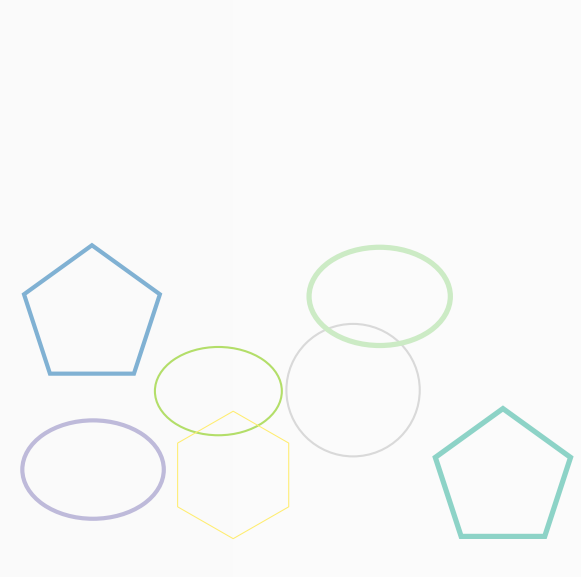[{"shape": "pentagon", "thickness": 2.5, "radius": 0.61, "center": [0.865, 0.169]}, {"shape": "oval", "thickness": 2, "radius": 0.61, "center": [0.16, 0.186]}, {"shape": "pentagon", "thickness": 2, "radius": 0.61, "center": [0.158, 0.452]}, {"shape": "oval", "thickness": 1, "radius": 0.55, "center": [0.376, 0.322]}, {"shape": "circle", "thickness": 1, "radius": 0.57, "center": [0.607, 0.324]}, {"shape": "oval", "thickness": 2.5, "radius": 0.61, "center": [0.653, 0.486]}, {"shape": "hexagon", "thickness": 0.5, "radius": 0.55, "center": [0.401, 0.177]}]